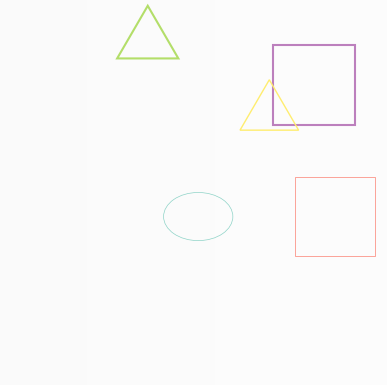[{"shape": "oval", "thickness": 0.5, "radius": 0.45, "center": [0.512, 0.438]}, {"shape": "square", "thickness": 0.5, "radius": 0.51, "center": [0.865, 0.437]}, {"shape": "triangle", "thickness": 1.5, "radius": 0.46, "center": [0.381, 0.894]}, {"shape": "square", "thickness": 1.5, "radius": 0.52, "center": [0.81, 0.779]}, {"shape": "triangle", "thickness": 1, "radius": 0.44, "center": [0.695, 0.706]}]